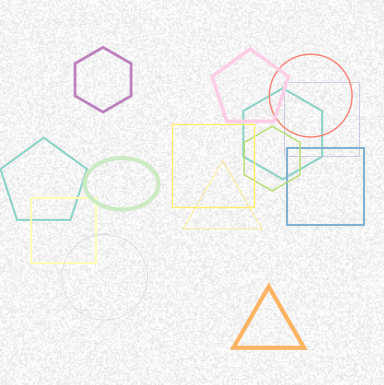[{"shape": "pentagon", "thickness": 1.5, "radius": 0.59, "center": [0.114, 0.524]}, {"shape": "hexagon", "thickness": 1.5, "radius": 0.59, "center": [0.734, 0.653]}, {"shape": "square", "thickness": 1.5, "radius": 0.42, "center": [0.165, 0.401]}, {"shape": "square", "thickness": 0.5, "radius": 0.48, "center": [0.836, 0.691]}, {"shape": "circle", "thickness": 1, "radius": 0.54, "center": [0.807, 0.752]}, {"shape": "square", "thickness": 1.5, "radius": 0.5, "center": [0.846, 0.516]}, {"shape": "triangle", "thickness": 3, "radius": 0.53, "center": [0.698, 0.15]}, {"shape": "hexagon", "thickness": 1, "radius": 0.42, "center": [0.707, 0.588]}, {"shape": "pentagon", "thickness": 2.5, "radius": 0.52, "center": [0.65, 0.769]}, {"shape": "circle", "thickness": 0.5, "radius": 0.56, "center": [0.272, 0.28]}, {"shape": "hexagon", "thickness": 2, "radius": 0.42, "center": [0.268, 0.793]}, {"shape": "oval", "thickness": 3, "radius": 0.48, "center": [0.316, 0.523]}, {"shape": "square", "thickness": 1, "radius": 0.53, "center": [0.554, 0.57]}, {"shape": "triangle", "thickness": 0.5, "radius": 0.59, "center": [0.578, 0.464]}]